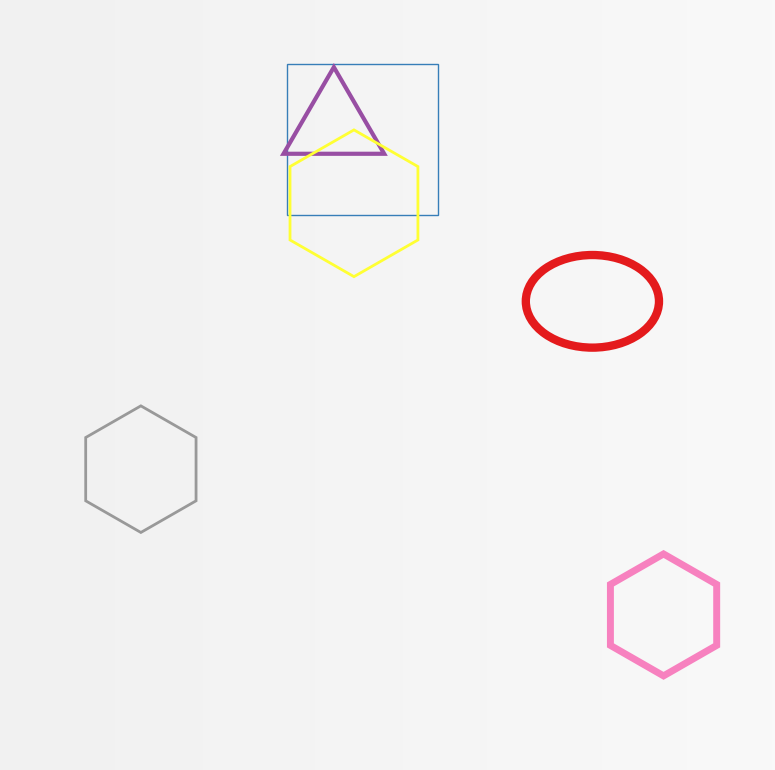[{"shape": "oval", "thickness": 3, "radius": 0.43, "center": [0.764, 0.609]}, {"shape": "square", "thickness": 0.5, "radius": 0.49, "center": [0.468, 0.819]}, {"shape": "triangle", "thickness": 1.5, "radius": 0.37, "center": [0.431, 0.838]}, {"shape": "hexagon", "thickness": 1, "radius": 0.48, "center": [0.457, 0.736]}, {"shape": "hexagon", "thickness": 2.5, "radius": 0.4, "center": [0.856, 0.201]}, {"shape": "hexagon", "thickness": 1, "radius": 0.41, "center": [0.182, 0.391]}]